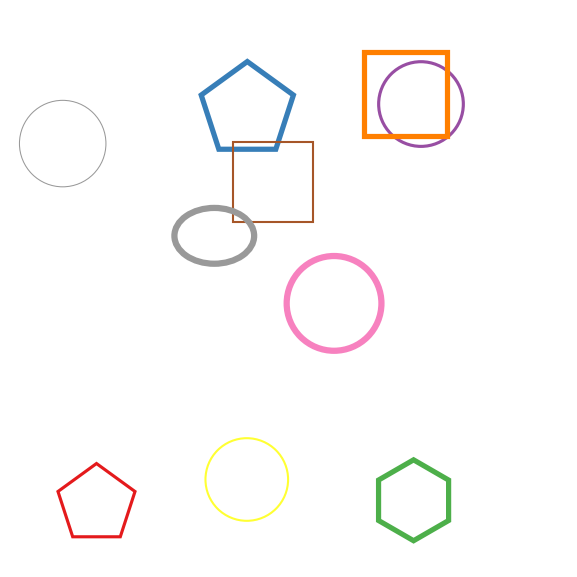[{"shape": "pentagon", "thickness": 1.5, "radius": 0.35, "center": [0.167, 0.126]}, {"shape": "pentagon", "thickness": 2.5, "radius": 0.42, "center": [0.428, 0.809]}, {"shape": "hexagon", "thickness": 2.5, "radius": 0.35, "center": [0.716, 0.133]}, {"shape": "circle", "thickness": 1.5, "radius": 0.37, "center": [0.729, 0.819]}, {"shape": "square", "thickness": 2.5, "radius": 0.36, "center": [0.702, 0.836]}, {"shape": "circle", "thickness": 1, "radius": 0.36, "center": [0.427, 0.169]}, {"shape": "square", "thickness": 1, "radius": 0.35, "center": [0.473, 0.684]}, {"shape": "circle", "thickness": 3, "radius": 0.41, "center": [0.578, 0.474]}, {"shape": "circle", "thickness": 0.5, "radius": 0.37, "center": [0.109, 0.751]}, {"shape": "oval", "thickness": 3, "radius": 0.35, "center": [0.371, 0.591]}]